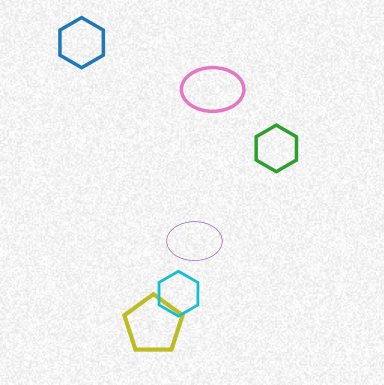[{"shape": "hexagon", "thickness": 2.5, "radius": 0.33, "center": [0.212, 0.889]}, {"shape": "hexagon", "thickness": 2.5, "radius": 0.3, "center": [0.718, 0.615]}, {"shape": "oval", "thickness": 0.5, "radius": 0.36, "center": [0.505, 0.374]}, {"shape": "oval", "thickness": 2.5, "radius": 0.41, "center": [0.552, 0.768]}, {"shape": "pentagon", "thickness": 3, "radius": 0.4, "center": [0.399, 0.156]}, {"shape": "hexagon", "thickness": 2, "radius": 0.29, "center": [0.464, 0.237]}]